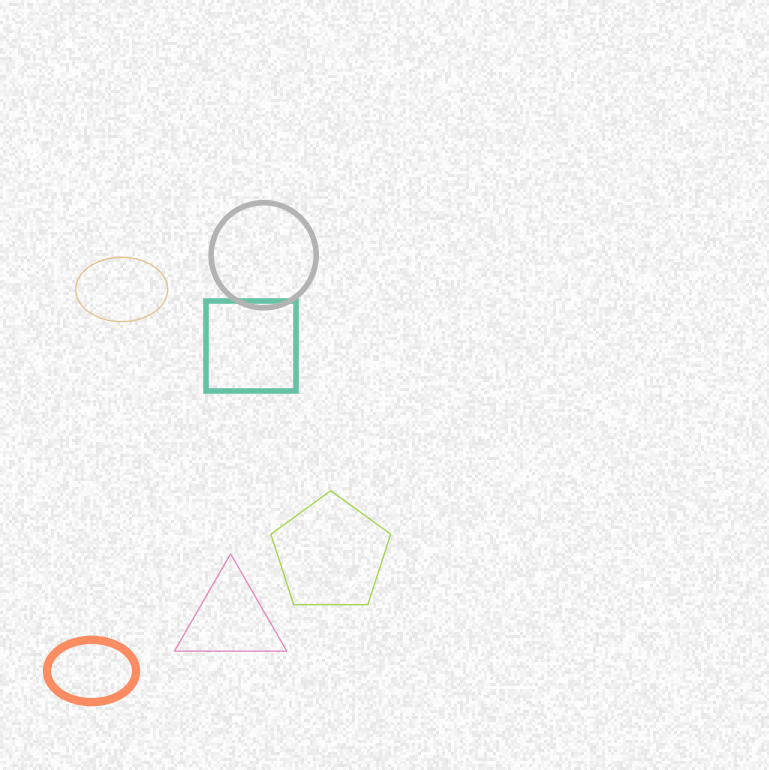[{"shape": "square", "thickness": 2, "radius": 0.29, "center": [0.326, 0.551]}, {"shape": "oval", "thickness": 3, "radius": 0.29, "center": [0.119, 0.129]}, {"shape": "triangle", "thickness": 0.5, "radius": 0.42, "center": [0.299, 0.196]}, {"shape": "pentagon", "thickness": 0.5, "radius": 0.41, "center": [0.43, 0.281]}, {"shape": "oval", "thickness": 0.5, "radius": 0.3, "center": [0.158, 0.624]}, {"shape": "circle", "thickness": 2, "radius": 0.34, "center": [0.342, 0.669]}]